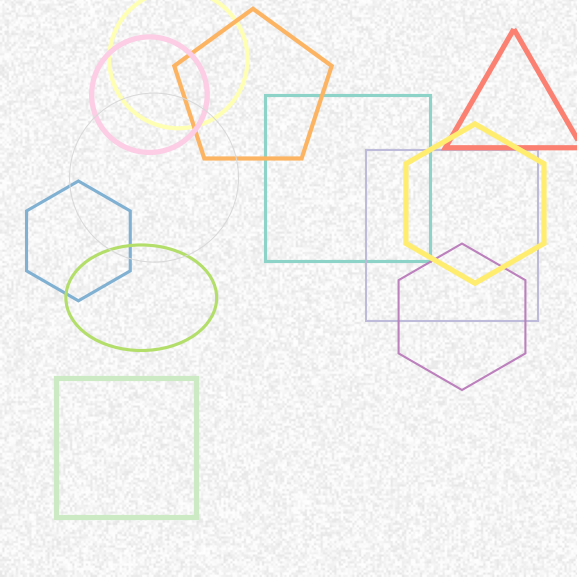[{"shape": "square", "thickness": 1.5, "radius": 0.71, "center": [0.601, 0.691]}, {"shape": "circle", "thickness": 2, "radius": 0.6, "center": [0.309, 0.897]}, {"shape": "square", "thickness": 1, "radius": 0.74, "center": [0.783, 0.592]}, {"shape": "triangle", "thickness": 2.5, "radius": 0.68, "center": [0.89, 0.812]}, {"shape": "hexagon", "thickness": 1.5, "radius": 0.52, "center": [0.136, 0.582]}, {"shape": "pentagon", "thickness": 2, "radius": 0.72, "center": [0.438, 0.841]}, {"shape": "oval", "thickness": 1.5, "radius": 0.65, "center": [0.245, 0.484]}, {"shape": "circle", "thickness": 2.5, "radius": 0.5, "center": [0.259, 0.835]}, {"shape": "circle", "thickness": 0.5, "radius": 0.73, "center": [0.267, 0.692]}, {"shape": "hexagon", "thickness": 1, "radius": 0.63, "center": [0.8, 0.451]}, {"shape": "square", "thickness": 2.5, "radius": 0.6, "center": [0.218, 0.224]}, {"shape": "hexagon", "thickness": 2.5, "radius": 0.69, "center": [0.822, 0.647]}]